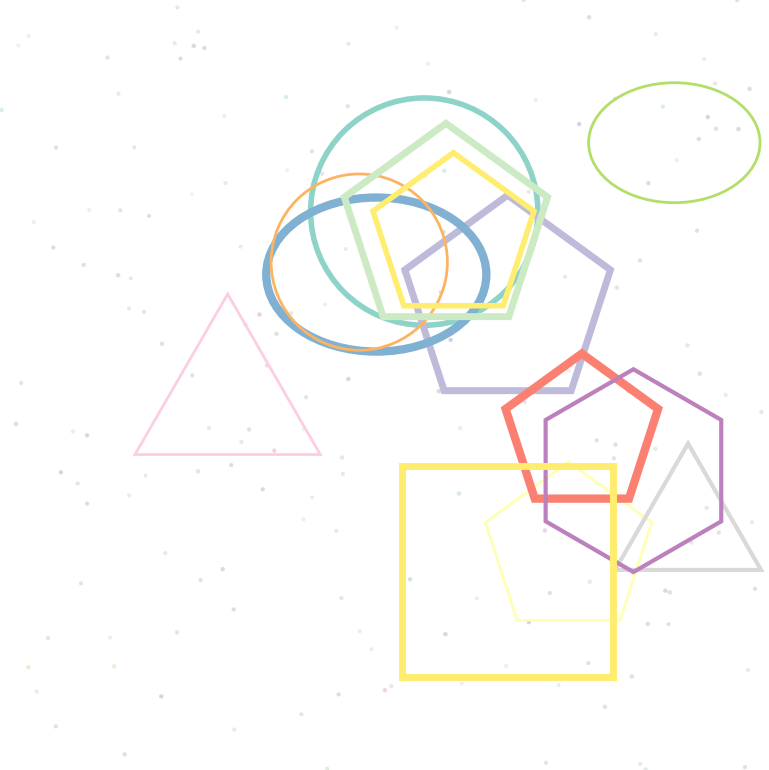[{"shape": "circle", "thickness": 2, "radius": 0.74, "center": [0.551, 0.725]}, {"shape": "pentagon", "thickness": 1, "radius": 0.57, "center": [0.738, 0.286]}, {"shape": "pentagon", "thickness": 2.5, "radius": 0.7, "center": [0.659, 0.606]}, {"shape": "pentagon", "thickness": 3, "radius": 0.52, "center": [0.756, 0.437]}, {"shape": "oval", "thickness": 3, "radius": 0.71, "center": [0.489, 0.643]}, {"shape": "circle", "thickness": 1, "radius": 0.57, "center": [0.467, 0.66]}, {"shape": "oval", "thickness": 1, "radius": 0.56, "center": [0.876, 0.815]}, {"shape": "triangle", "thickness": 1, "radius": 0.69, "center": [0.296, 0.479]}, {"shape": "triangle", "thickness": 1.5, "radius": 0.55, "center": [0.894, 0.315]}, {"shape": "hexagon", "thickness": 1.5, "radius": 0.66, "center": [0.823, 0.389]}, {"shape": "pentagon", "thickness": 2.5, "radius": 0.69, "center": [0.579, 0.701]}, {"shape": "pentagon", "thickness": 2, "radius": 0.55, "center": [0.589, 0.692]}, {"shape": "square", "thickness": 2.5, "radius": 0.69, "center": [0.659, 0.258]}]